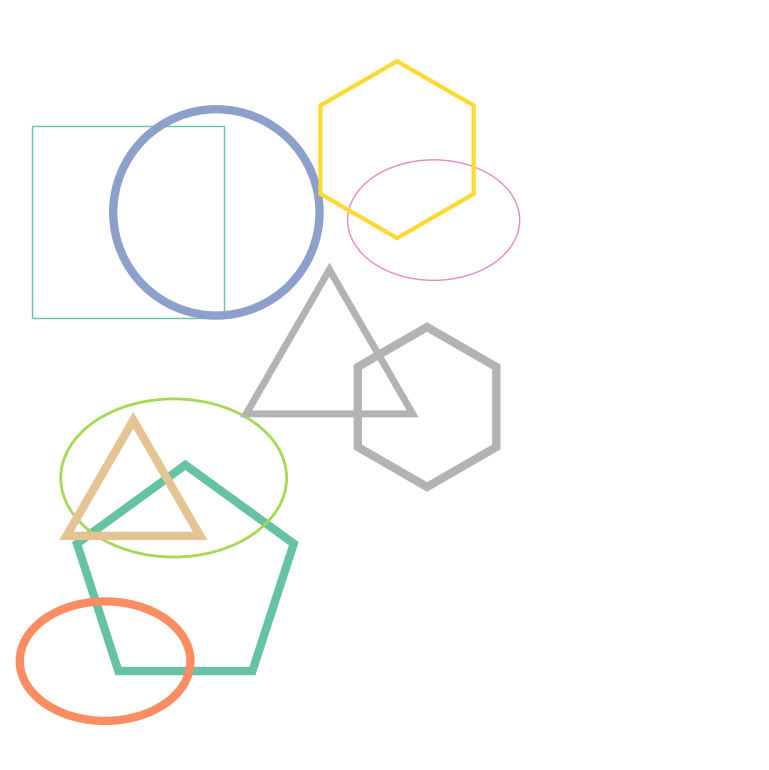[{"shape": "square", "thickness": 0.5, "radius": 0.62, "center": [0.166, 0.712]}, {"shape": "pentagon", "thickness": 3, "radius": 0.74, "center": [0.241, 0.248]}, {"shape": "oval", "thickness": 3, "radius": 0.55, "center": [0.137, 0.141]}, {"shape": "circle", "thickness": 3, "radius": 0.67, "center": [0.281, 0.724]}, {"shape": "oval", "thickness": 0.5, "radius": 0.56, "center": [0.563, 0.714]}, {"shape": "oval", "thickness": 1, "radius": 0.73, "center": [0.226, 0.379]}, {"shape": "hexagon", "thickness": 1.5, "radius": 0.57, "center": [0.516, 0.806]}, {"shape": "triangle", "thickness": 3, "radius": 0.5, "center": [0.173, 0.354]}, {"shape": "triangle", "thickness": 2.5, "radius": 0.62, "center": [0.428, 0.525]}, {"shape": "hexagon", "thickness": 3, "radius": 0.52, "center": [0.555, 0.471]}]